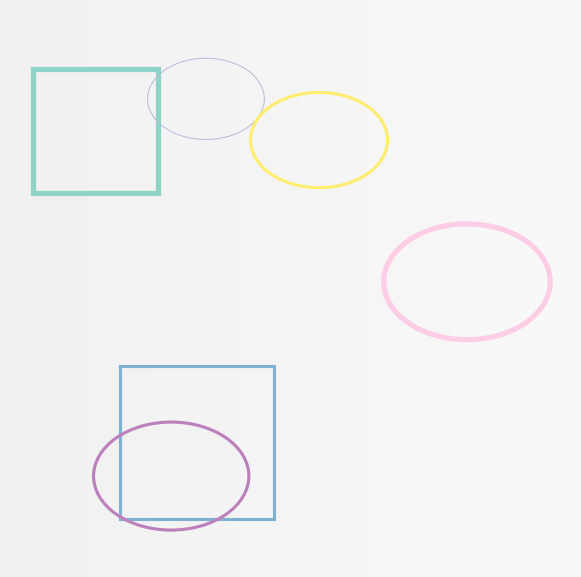[{"shape": "square", "thickness": 2.5, "radius": 0.54, "center": [0.164, 0.773]}, {"shape": "oval", "thickness": 0.5, "radius": 0.5, "center": [0.354, 0.828]}, {"shape": "square", "thickness": 1.5, "radius": 0.66, "center": [0.339, 0.233]}, {"shape": "oval", "thickness": 2.5, "radius": 0.72, "center": [0.803, 0.511]}, {"shape": "oval", "thickness": 1.5, "radius": 0.67, "center": [0.295, 0.175]}, {"shape": "oval", "thickness": 1.5, "radius": 0.59, "center": [0.549, 0.757]}]